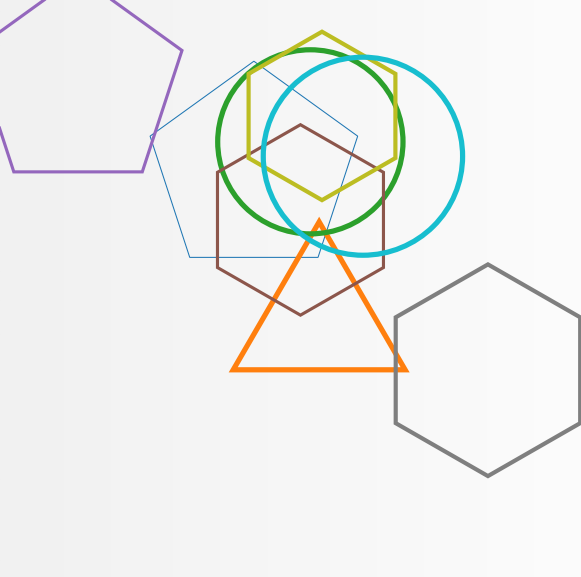[{"shape": "pentagon", "thickness": 0.5, "radius": 0.94, "center": [0.437, 0.705]}, {"shape": "triangle", "thickness": 2.5, "radius": 0.85, "center": [0.549, 0.444]}, {"shape": "circle", "thickness": 2.5, "radius": 0.8, "center": [0.534, 0.754]}, {"shape": "pentagon", "thickness": 1.5, "radius": 0.94, "center": [0.134, 0.854]}, {"shape": "hexagon", "thickness": 1.5, "radius": 0.82, "center": [0.517, 0.618]}, {"shape": "hexagon", "thickness": 2, "radius": 0.92, "center": [0.839, 0.358]}, {"shape": "hexagon", "thickness": 2, "radius": 0.73, "center": [0.554, 0.798]}, {"shape": "circle", "thickness": 2.5, "radius": 0.86, "center": [0.624, 0.729]}]